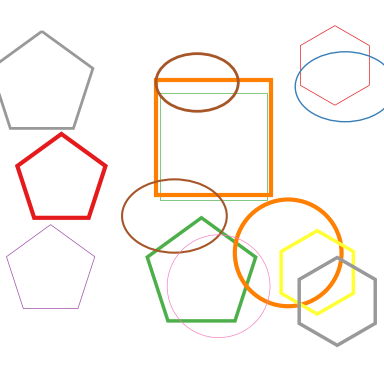[{"shape": "pentagon", "thickness": 3, "radius": 0.6, "center": [0.16, 0.532]}, {"shape": "hexagon", "thickness": 0.5, "radius": 0.52, "center": [0.87, 0.83]}, {"shape": "oval", "thickness": 1, "radius": 0.65, "center": [0.897, 0.775]}, {"shape": "square", "thickness": 0.5, "radius": 0.7, "center": [0.555, 0.619]}, {"shape": "pentagon", "thickness": 2.5, "radius": 0.74, "center": [0.523, 0.286]}, {"shape": "pentagon", "thickness": 0.5, "radius": 0.6, "center": [0.131, 0.296]}, {"shape": "circle", "thickness": 3, "radius": 0.69, "center": [0.749, 0.343]}, {"shape": "square", "thickness": 3, "radius": 0.75, "center": [0.554, 0.643]}, {"shape": "hexagon", "thickness": 2.5, "radius": 0.54, "center": [0.824, 0.293]}, {"shape": "oval", "thickness": 2, "radius": 0.53, "center": [0.512, 0.786]}, {"shape": "oval", "thickness": 1.5, "radius": 0.68, "center": [0.453, 0.439]}, {"shape": "circle", "thickness": 0.5, "radius": 0.67, "center": [0.568, 0.257]}, {"shape": "pentagon", "thickness": 2, "radius": 0.7, "center": [0.109, 0.779]}, {"shape": "hexagon", "thickness": 2.5, "radius": 0.57, "center": [0.876, 0.217]}]